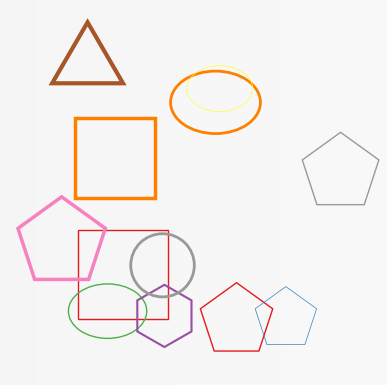[{"shape": "square", "thickness": 1, "radius": 0.58, "center": [0.318, 0.287]}, {"shape": "pentagon", "thickness": 1, "radius": 0.49, "center": [0.61, 0.168]}, {"shape": "pentagon", "thickness": 0.5, "radius": 0.42, "center": [0.738, 0.172]}, {"shape": "oval", "thickness": 1, "radius": 0.51, "center": [0.278, 0.192]}, {"shape": "hexagon", "thickness": 1.5, "radius": 0.4, "center": [0.424, 0.179]}, {"shape": "square", "thickness": 2.5, "radius": 0.52, "center": [0.296, 0.59]}, {"shape": "oval", "thickness": 2, "radius": 0.58, "center": [0.556, 0.734]}, {"shape": "oval", "thickness": 0.5, "radius": 0.43, "center": [0.567, 0.77]}, {"shape": "triangle", "thickness": 3, "radius": 0.53, "center": [0.226, 0.836]}, {"shape": "pentagon", "thickness": 2.5, "radius": 0.59, "center": [0.159, 0.37]}, {"shape": "pentagon", "thickness": 1, "radius": 0.52, "center": [0.879, 0.552]}, {"shape": "circle", "thickness": 2, "radius": 0.41, "center": [0.419, 0.311]}]